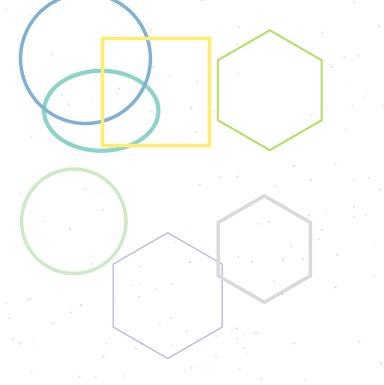[{"shape": "oval", "thickness": 3, "radius": 0.74, "center": [0.263, 0.712]}, {"shape": "hexagon", "thickness": 1, "radius": 0.82, "center": [0.436, 0.232]}, {"shape": "circle", "thickness": 2.5, "radius": 0.84, "center": [0.222, 0.848]}, {"shape": "hexagon", "thickness": 1.5, "radius": 0.78, "center": [0.701, 0.766]}, {"shape": "hexagon", "thickness": 2.5, "radius": 0.69, "center": [0.687, 0.353]}, {"shape": "circle", "thickness": 2.5, "radius": 0.68, "center": [0.192, 0.425]}, {"shape": "square", "thickness": 2.5, "radius": 0.7, "center": [0.404, 0.762]}]